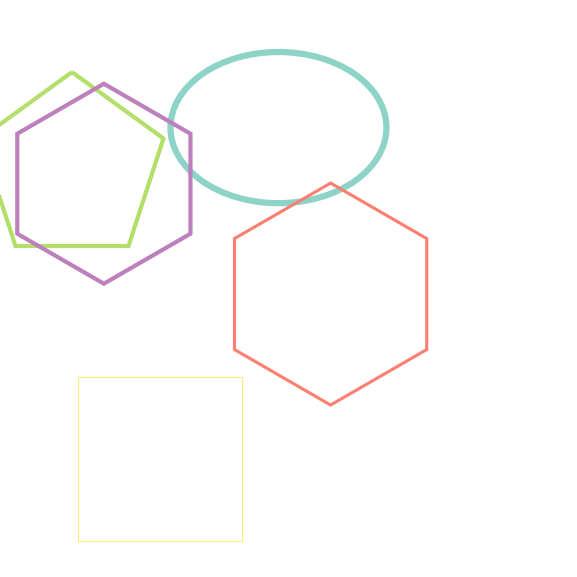[{"shape": "oval", "thickness": 3, "radius": 0.93, "center": [0.482, 0.778]}, {"shape": "hexagon", "thickness": 1.5, "radius": 0.96, "center": [0.572, 0.49]}, {"shape": "pentagon", "thickness": 2, "radius": 0.83, "center": [0.125, 0.708]}, {"shape": "hexagon", "thickness": 2, "radius": 0.87, "center": [0.18, 0.681]}, {"shape": "square", "thickness": 0.5, "radius": 0.71, "center": [0.277, 0.204]}]